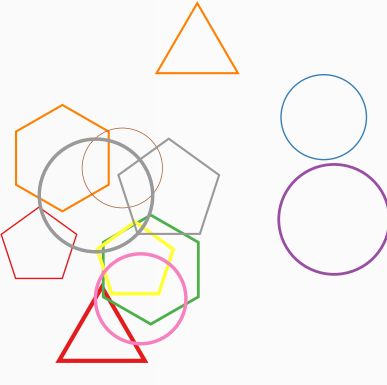[{"shape": "triangle", "thickness": 3, "radius": 0.64, "center": [0.263, 0.127]}, {"shape": "pentagon", "thickness": 1, "radius": 0.51, "center": [0.101, 0.36]}, {"shape": "circle", "thickness": 1, "radius": 0.55, "center": [0.835, 0.696]}, {"shape": "hexagon", "thickness": 2, "radius": 0.71, "center": [0.389, 0.3]}, {"shape": "circle", "thickness": 2, "radius": 0.71, "center": [0.862, 0.43]}, {"shape": "triangle", "thickness": 1.5, "radius": 0.61, "center": [0.509, 0.871]}, {"shape": "hexagon", "thickness": 1.5, "radius": 0.69, "center": [0.161, 0.589]}, {"shape": "pentagon", "thickness": 2.5, "radius": 0.52, "center": [0.349, 0.321]}, {"shape": "circle", "thickness": 0.5, "radius": 0.52, "center": [0.316, 0.564]}, {"shape": "circle", "thickness": 2.5, "radius": 0.58, "center": [0.363, 0.224]}, {"shape": "pentagon", "thickness": 1.5, "radius": 0.68, "center": [0.435, 0.503]}, {"shape": "circle", "thickness": 2.5, "radius": 0.73, "center": [0.248, 0.492]}]